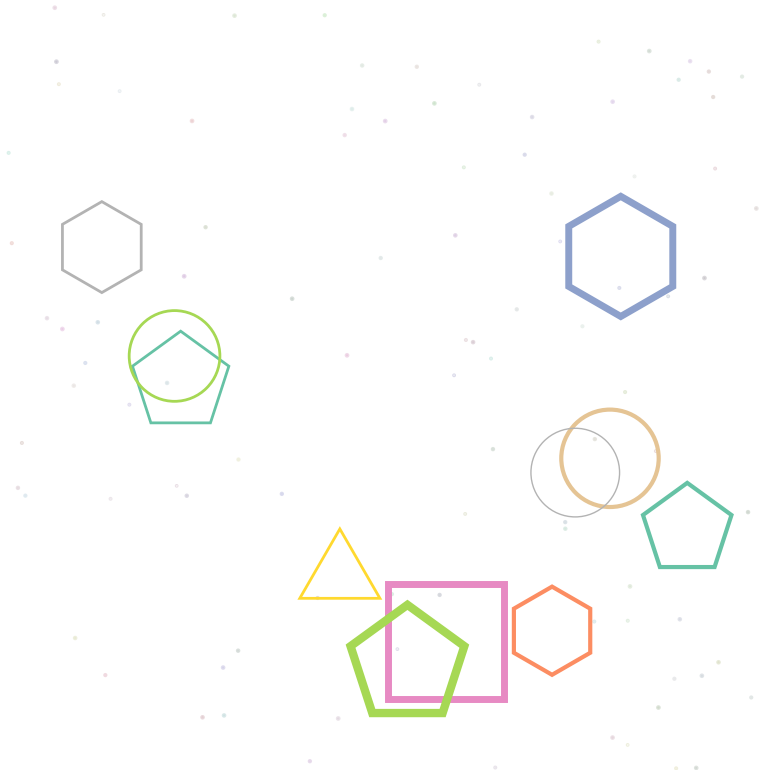[{"shape": "pentagon", "thickness": 1, "radius": 0.33, "center": [0.235, 0.504]}, {"shape": "pentagon", "thickness": 1.5, "radius": 0.3, "center": [0.893, 0.312]}, {"shape": "hexagon", "thickness": 1.5, "radius": 0.29, "center": [0.717, 0.181]}, {"shape": "hexagon", "thickness": 2.5, "radius": 0.39, "center": [0.806, 0.667]}, {"shape": "square", "thickness": 2.5, "radius": 0.38, "center": [0.58, 0.167]}, {"shape": "circle", "thickness": 1, "radius": 0.29, "center": [0.227, 0.538]}, {"shape": "pentagon", "thickness": 3, "radius": 0.39, "center": [0.529, 0.137]}, {"shape": "triangle", "thickness": 1, "radius": 0.3, "center": [0.441, 0.253]}, {"shape": "circle", "thickness": 1.5, "radius": 0.32, "center": [0.792, 0.405]}, {"shape": "hexagon", "thickness": 1, "radius": 0.3, "center": [0.132, 0.679]}, {"shape": "circle", "thickness": 0.5, "radius": 0.29, "center": [0.747, 0.386]}]